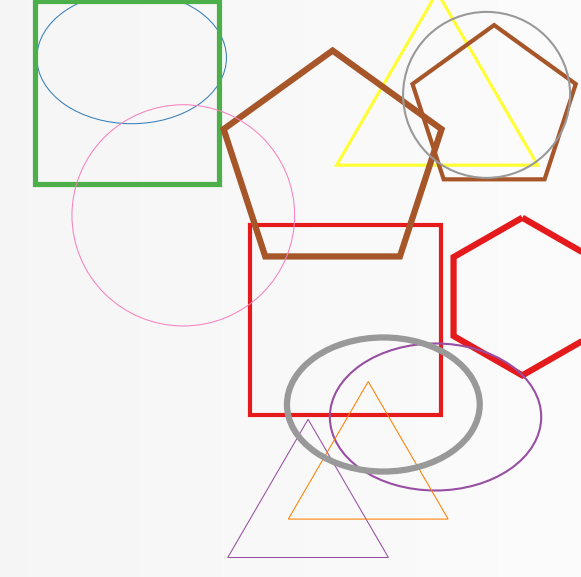[{"shape": "hexagon", "thickness": 3, "radius": 0.68, "center": [0.899, 0.486]}, {"shape": "square", "thickness": 2, "radius": 0.82, "center": [0.594, 0.445]}, {"shape": "oval", "thickness": 0.5, "radius": 0.82, "center": [0.226, 0.899]}, {"shape": "square", "thickness": 2.5, "radius": 0.79, "center": [0.218, 0.839]}, {"shape": "oval", "thickness": 1, "radius": 0.91, "center": [0.749, 0.277]}, {"shape": "triangle", "thickness": 0.5, "radius": 0.8, "center": [0.53, 0.114]}, {"shape": "triangle", "thickness": 0.5, "radius": 0.79, "center": [0.634, 0.18]}, {"shape": "triangle", "thickness": 1.5, "radius": 1.0, "center": [0.752, 0.813]}, {"shape": "pentagon", "thickness": 2, "radius": 0.74, "center": [0.85, 0.808]}, {"shape": "pentagon", "thickness": 3, "radius": 0.99, "center": [0.572, 0.715]}, {"shape": "circle", "thickness": 0.5, "radius": 0.96, "center": [0.315, 0.626]}, {"shape": "circle", "thickness": 1, "radius": 0.72, "center": [0.837, 0.835]}, {"shape": "oval", "thickness": 3, "radius": 0.83, "center": [0.66, 0.299]}]